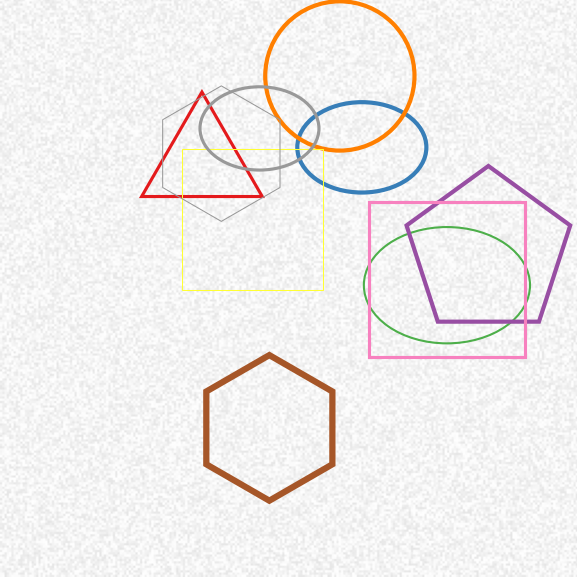[{"shape": "triangle", "thickness": 1.5, "radius": 0.6, "center": [0.35, 0.719]}, {"shape": "oval", "thickness": 2, "radius": 0.56, "center": [0.627, 0.744]}, {"shape": "oval", "thickness": 1, "radius": 0.72, "center": [0.774, 0.505]}, {"shape": "pentagon", "thickness": 2, "radius": 0.75, "center": [0.846, 0.563]}, {"shape": "circle", "thickness": 2, "radius": 0.65, "center": [0.588, 0.868]}, {"shape": "square", "thickness": 0.5, "radius": 0.61, "center": [0.438, 0.62]}, {"shape": "hexagon", "thickness": 3, "radius": 0.63, "center": [0.466, 0.258]}, {"shape": "square", "thickness": 1.5, "radius": 0.67, "center": [0.774, 0.515]}, {"shape": "hexagon", "thickness": 0.5, "radius": 0.59, "center": [0.383, 0.733]}, {"shape": "oval", "thickness": 1.5, "radius": 0.51, "center": [0.449, 0.777]}]